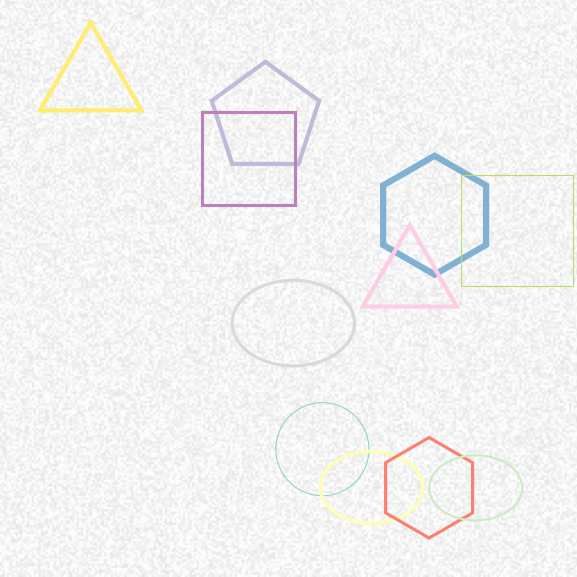[{"shape": "circle", "thickness": 0.5, "radius": 0.4, "center": [0.558, 0.221]}, {"shape": "oval", "thickness": 1.5, "radius": 0.44, "center": [0.643, 0.155]}, {"shape": "pentagon", "thickness": 2, "radius": 0.49, "center": [0.46, 0.794]}, {"shape": "hexagon", "thickness": 1.5, "radius": 0.43, "center": [0.743, 0.155]}, {"shape": "hexagon", "thickness": 3, "radius": 0.51, "center": [0.753, 0.627]}, {"shape": "square", "thickness": 0.5, "radius": 0.48, "center": [0.896, 0.6]}, {"shape": "triangle", "thickness": 2, "radius": 0.47, "center": [0.71, 0.515]}, {"shape": "oval", "thickness": 1.5, "radius": 0.53, "center": [0.508, 0.44]}, {"shape": "square", "thickness": 1.5, "radius": 0.4, "center": [0.43, 0.725]}, {"shape": "oval", "thickness": 1, "radius": 0.4, "center": [0.824, 0.154]}, {"shape": "triangle", "thickness": 2, "radius": 0.51, "center": [0.157, 0.859]}]